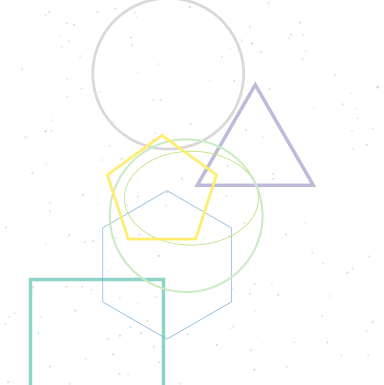[{"shape": "square", "thickness": 2.5, "radius": 0.87, "center": [0.25, 0.103]}, {"shape": "triangle", "thickness": 2.5, "radius": 0.87, "center": [0.663, 0.606]}, {"shape": "hexagon", "thickness": 0.5, "radius": 0.96, "center": [0.434, 0.312]}, {"shape": "oval", "thickness": 0.5, "radius": 0.87, "center": [0.497, 0.485]}, {"shape": "circle", "thickness": 2, "radius": 0.98, "center": [0.437, 0.809]}, {"shape": "circle", "thickness": 1.5, "radius": 0.99, "center": [0.484, 0.44]}, {"shape": "pentagon", "thickness": 2, "radius": 0.74, "center": [0.421, 0.5]}]